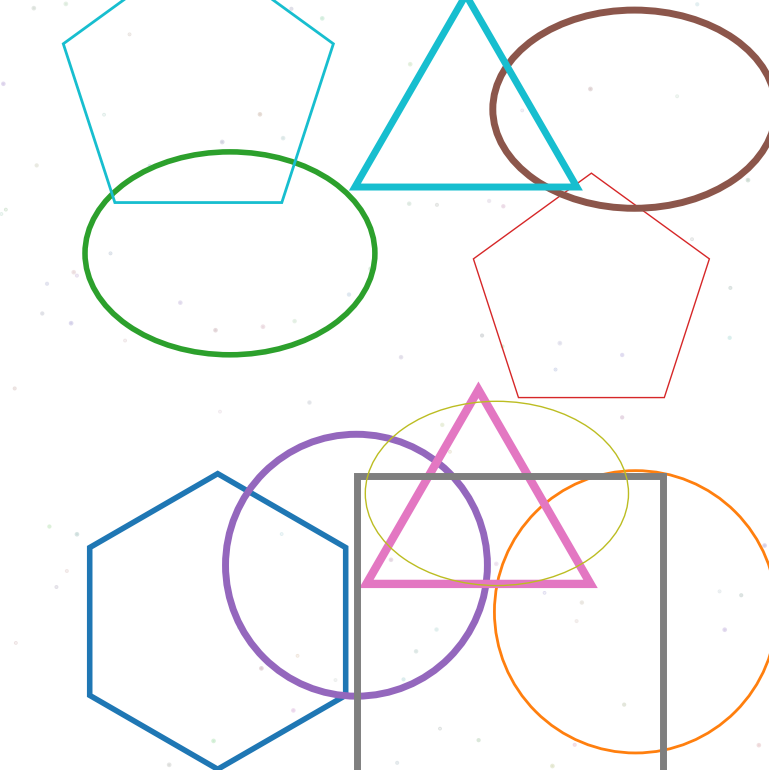[{"shape": "hexagon", "thickness": 2, "radius": 0.96, "center": [0.283, 0.193]}, {"shape": "circle", "thickness": 1, "radius": 0.92, "center": [0.825, 0.205]}, {"shape": "oval", "thickness": 2, "radius": 0.94, "center": [0.299, 0.671]}, {"shape": "pentagon", "thickness": 0.5, "radius": 0.81, "center": [0.768, 0.614]}, {"shape": "circle", "thickness": 2.5, "radius": 0.85, "center": [0.463, 0.266]}, {"shape": "oval", "thickness": 2.5, "radius": 0.92, "center": [0.824, 0.858]}, {"shape": "triangle", "thickness": 3, "radius": 0.84, "center": [0.621, 0.326]}, {"shape": "square", "thickness": 2.5, "radius": 0.99, "center": [0.662, 0.183]}, {"shape": "oval", "thickness": 0.5, "radius": 0.85, "center": [0.645, 0.359]}, {"shape": "triangle", "thickness": 2.5, "radius": 0.83, "center": [0.605, 0.84]}, {"shape": "pentagon", "thickness": 1, "radius": 0.92, "center": [0.258, 0.886]}]